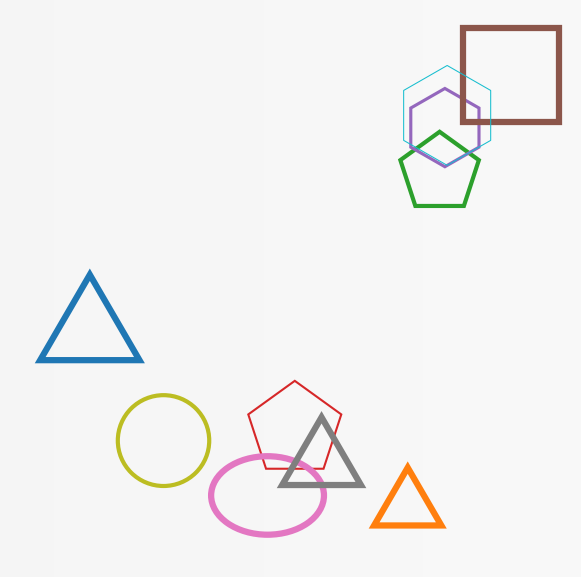[{"shape": "triangle", "thickness": 3, "radius": 0.49, "center": [0.155, 0.425]}, {"shape": "triangle", "thickness": 3, "radius": 0.33, "center": [0.701, 0.123]}, {"shape": "pentagon", "thickness": 2, "radius": 0.36, "center": [0.756, 0.7]}, {"shape": "pentagon", "thickness": 1, "radius": 0.42, "center": [0.507, 0.256]}, {"shape": "hexagon", "thickness": 1.5, "radius": 0.34, "center": [0.765, 0.778]}, {"shape": "square", "thickness": 3, "radius": 0.41, "center": [0.879, 0.869]}, {"shape": "oval", "thickness": 3, "radius": 0.49, "center": [0.46, 0.141]}, {"shape": "triangle", "thickness": 3, "radius": 0.39, "center": [0.553, 0.198]}, {"shape": "circle", "thickness": 2, "radius": 0.39, "center": [0.281, 0.236]}, {"shape": "hexagon", "thickness": 0.5, "radius": 0.43, "center": [0.769, 0.799]}]